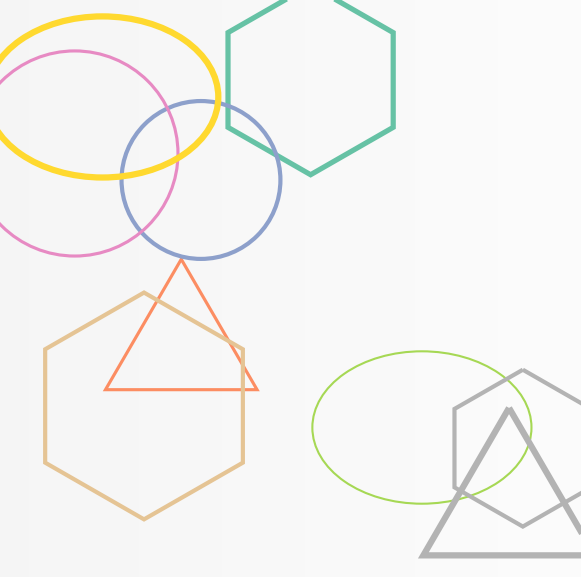[{"shape": "hexagon", "thickness": 2.5, "radius": 0.82, "center": [0.534, 0.861]}, {"shape": "triangle", "thickness": 1.5, "radius": 0.75, "center": [0.312, 0.4]}, {"shape": "circle", "thickness": 2, "radius": 0.68, "center": [0.346, 0.687]}, {"shape": "circle", "thickness": 1.5, "radius": 0.89, "center": [0.129, 0.733]}, {"shape": "oval", "thickness": 1, "radius": 0.94, "center": [0.726, 0.259]}, {"shape": "oval", "thickness": 3, "radius": 1.0, "center": [0.176, 0.831]}, {"shape": "hexagon", "thickness": 2, "radius": 0.98, "center": [0.248, 0.296]}, {"shape": "triangle", "thickness": 3, "radius": 0.85, "center": [0.876, 0.123]}, {"shape": "hexagon", "thickness": 2, "radius": 0.68, "center": [0.9, 0.223]}]